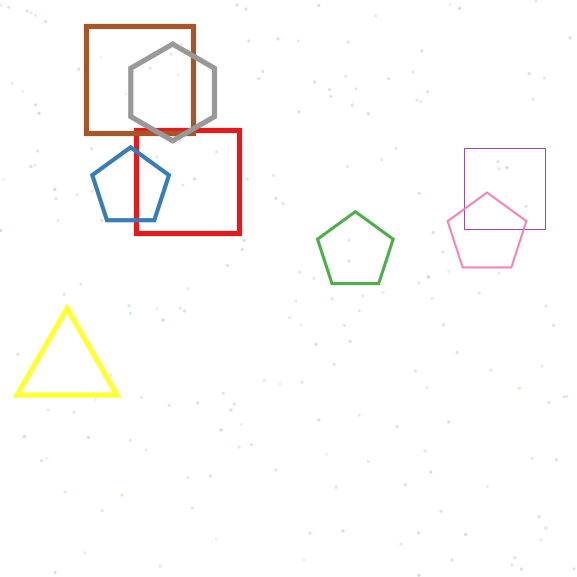[{"shape": "square", "thickness": 2.5, "radius": 0.45, "center": [0.325, 0.685]}, {"shape": "pentagon", "thickness": 2, "radius": 0.35, "center": [0.226, 0.674]}, {"shape": "pentagon", "thickness": 1.5, "radius": 0.34, "center": [0.615, 0.564]}, {"shape": "square", "thickness": 0.5, "radius": 0.35, "center": [0.873, 0.672]}, {"shape": "triangle", "thickness": 2.5, "radius": 0.5, "center": [0.116, 0.365]}, {"shape": "square", "thickness": 2.5, "radius": 0.46, "center": [0.241, 0.861]}, {"shape": "pentagon", "thickness": 1, "radius": 0.36, "center": [0.843, 0.594]}, {"shape": "hexagon", "thickness": 2.5, "radius": 0.42, "center": [0.299, 0.839]}]